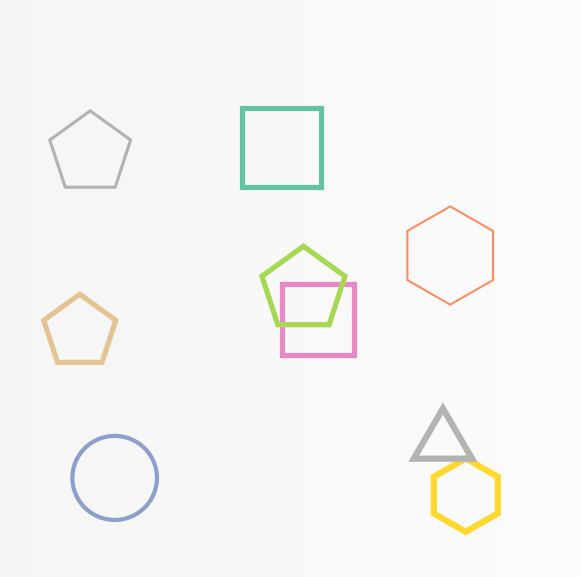[{"shape": "square", "thickness": 2.5, "radius": 0.34, "center": [0.484, 0.743]}, {"shape": "hexagon", "thickness": 1, "radius": 0.43, "center": [0.775, 0.557]}, {"shape": "circle", "thickness": 2, "radius": 0.36, "center": [0.197, 0.172]}, {"shape": "square", "thickness": 2.5, "radius": 0.31, "center": [0.547, 0.446]}, {"shape": "pentagon", "thickness": 2.5, "radius": 0.38, "center": [0.522, 0.498]}, {"shape": "hexagon", "thickness": 3, "radius": 0.32, "center": [0.801, 0.142]}, {"shape": "pentagon", "thickness": 2.5, "radius": 0.33, "center": [0.137, 0.424]}, {"shape": "triangle", "thickness": 3, "radius": 0.29, "center": [0.762, 0.234]}, {"shape": "pentagon", "thickness": 1.5, "radius": 0.37, "center": [0.155, 0.734]}]